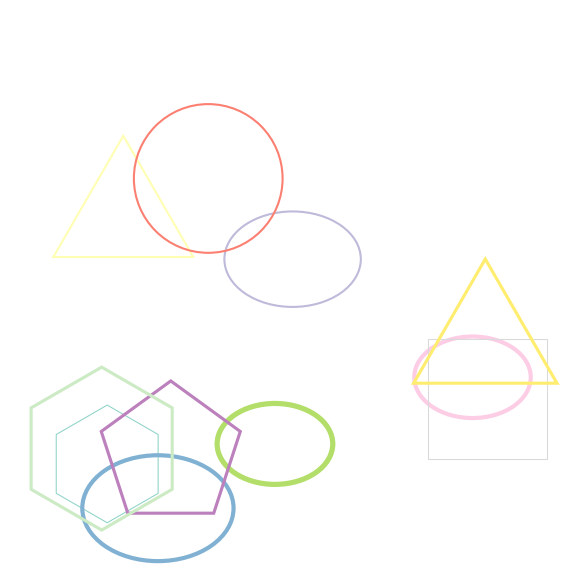[{"shape": "hexagon", "thickness": 0.5, "radius": 0.51, "center": [0.186, 0.196]}, {"shape": "triangle", "thickness": 1, "radius": 0.7, "center": [0.214, 0.624]}, {"shape": "oval", "thickness": 1, "radius": 0.59, "center": [0.507, 0.55]}, {"shape": "circle", "thickness": 1, "radius": 0.64, "center": [0.361, 0.69]}, {"shape": "oval", "thickness": 2, "radius": 0.65, "center": [0.273, 0.119]}, {"shape": "oval", "thickness": 2.5, "radius": 0.5, "center": [0.476, 0.23]}, {"shape": "oval", "thickness": 2, "radius": 0.5, "center": [0.818, 0.346]}, {"shape": "square", "thickness": 0.5, "radius": 0.52, "center": [0.844, 0.309]}, {"shape": "pentagon", "thickness": 1.5, "radius": 0.63, "center": [0.296, 0.213]}, {"shape": "hexagon", "thickness": 1.5, "radius": 0.71, "center": [0.176, 0.222]}, {"shape": "triangle", "thickness": 1.5, "radius": 0.72, "center": [0.84, 0.407]}]